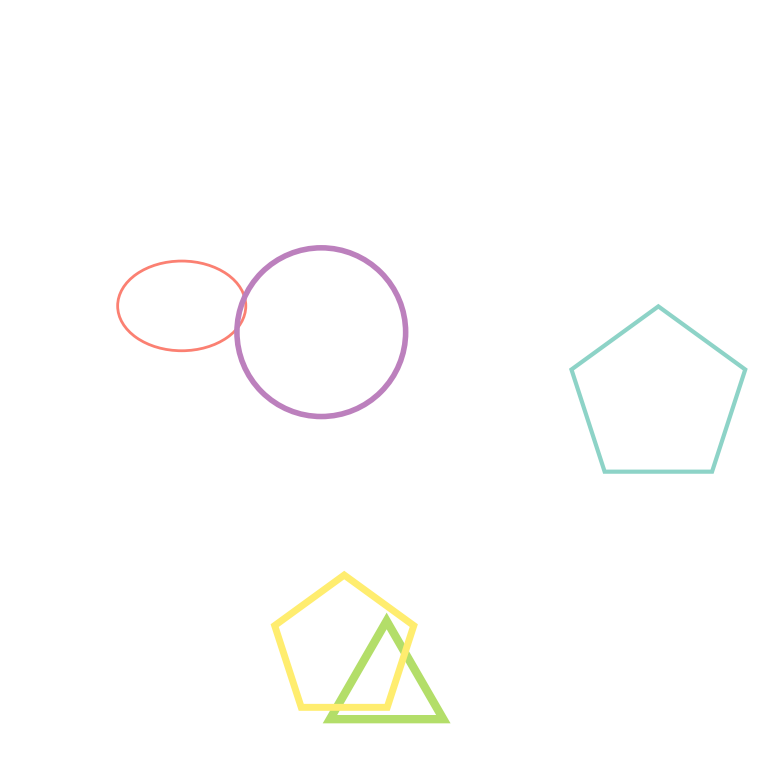[{"shape": "pentagon", "thickness": 1.5, "radius": 0.59, "center": [0.855, 0.483]}, {"shape": "oval", "thickness": 1, "radius": 0.42, "center": [0.236, 0.603]}, {"shape": "triangle", "thickness": 3, "radius": 0.43, "center": [0.502, 0.109]}, {"shape": "circle", "thickness": 2, "radius": 0.55, "center": [0.417, 0.569]}, {"shape": "pentagon", "thickness": 2.5, "radius": 0.47, "center": [0.447, 0.158]}]